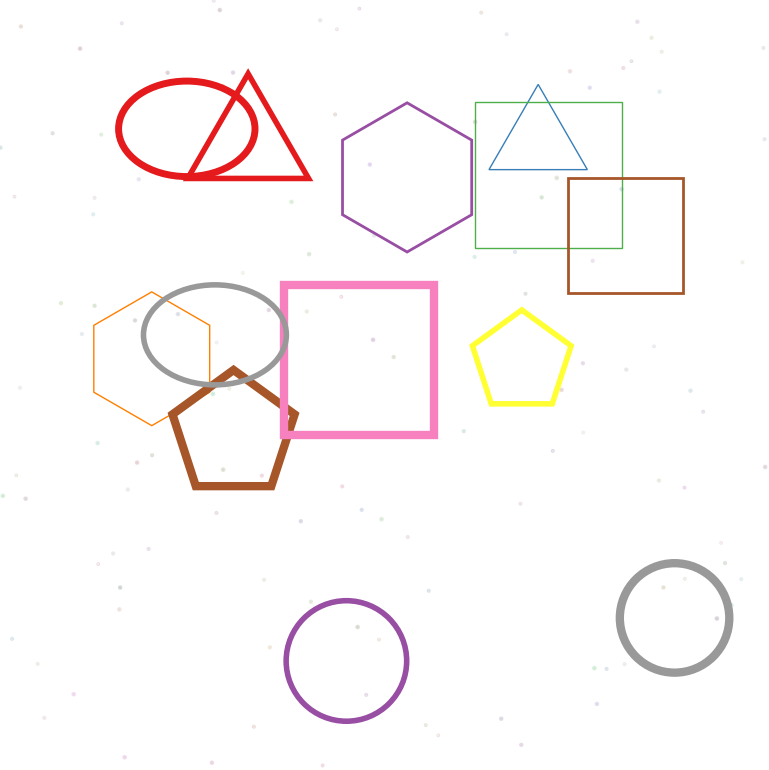[{"shape": "triangle", "thickness": 2, "radius": 0.45, "center": [0.322, 0.814]}, {"shape": "oval", "thickness": 2.5, "radius": 0.44, "center": [0.243, 0.833]}, {"shape": "triangle", "thickness": 0.5, "radius": 0.37, "center": [0.699, 0.817]}, {"shape": "square", "thickness": 0.5, "radius": 0.47, "center": [0.712, 0.772]}, {"shape": "hexagon", "thickness": 1, "radius": 0.48, "center": [0.529, 0.77]}, {"shape": "circle", "thickness": 2, "radius": 0.39, "center": [0.45, 0.142]}, {"shape": "hexagon", "thickness": 0.5, "radius": 0.43, "center": [0.197, 0.534]}, {"shape": "pentagon", "thickness": 2, "radius": 0.34, "center": [0.678, 0.53]}, {"shape": "square", "thickness": 1, "radius": 0.37, "center": [0.812, 0.694]}, {"shape": "pentagon", "thickness": 3, "radius": 0.42, "center": [0.303, 0.436]}, {"shape": "square", "thickness": 3, "radius": 0.49, "center": [0.466, 0.533]}, {"shape": "circle", "thickness": 3, "radius": 0.36, "center": [0.876, 0.198]}, {"shape": "oval", "thickness": 2, "radius": 0.46, "center": [0.279, 0.565]}]